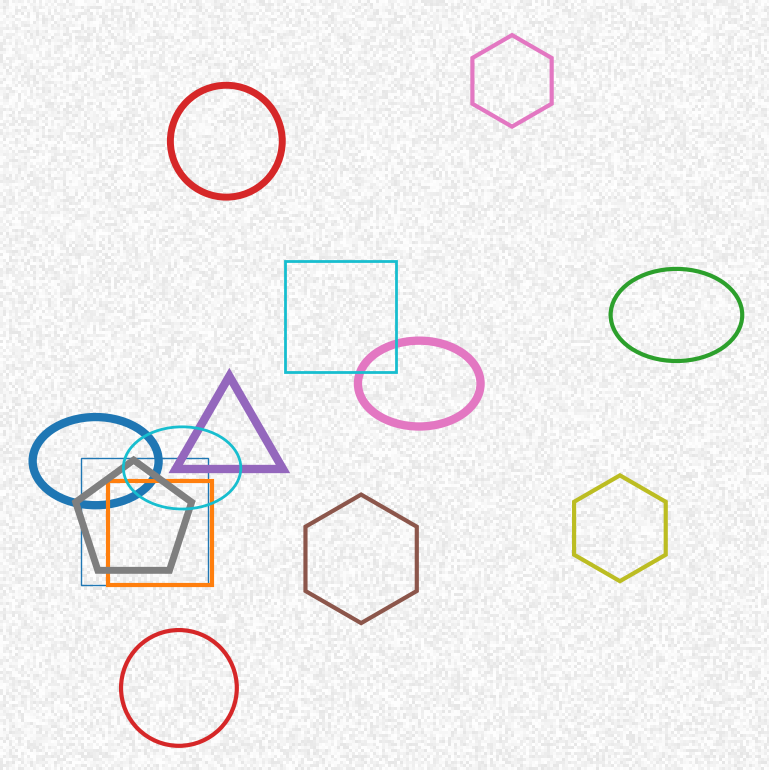[{"shape": "square", "thickness": 0.5, "radius": 0.41, "center": [0.188, 0.323]}, {"shape": "oval", "thickness": 3, "radius": 0.41, "center": [0.124, 0.401]}, {"shape": "square", "thickness": 1.5, "radius": 0.34, "center": [0.207, 0.308]}, {"shape": "oval", "thickness": 1.5, "radius": 0.43, "center": [0.878, 0.591]}, {"shape": "circle", "thickness": 2.5, "radius": 0.36, "center": [0.294, 0.817]}, {"shape": "circle", "thickness": 1.5, "radius": 0.38, "center": [0.232, 0.107]}, {"shape": "triangle", "thickness": 3, "radius": 0.4, "center": [0.298, 0.431]}, {"shape": "hexagon", "thickness": 1.5, "radius": 0.42, "center": [0.469, 0.274]}, {"shape": "oval", "thickness": 3, "radius": 0.4, "center": [0.544, 0.502]}, {"shape": "hexagon", "thickness": 1.5, "radius": 0.3, "center": [0.665, 0.895]}, {"shape": "pentagon", "thickness": 2.5, "radius": 0.4, "center": [0.174, 0.323]}, {"shape": "hexagon", "thickness": 1.5, "radius": 0.34, "center": [0.805, 0.314]}, {"shape": "oval", "thickness": 1, "radius": 0.38, "center": [0.236, 0.392]}, {"shape": "square", "thickness": 1, "radius": 0.36, "center": [0.442, 0.589]}]